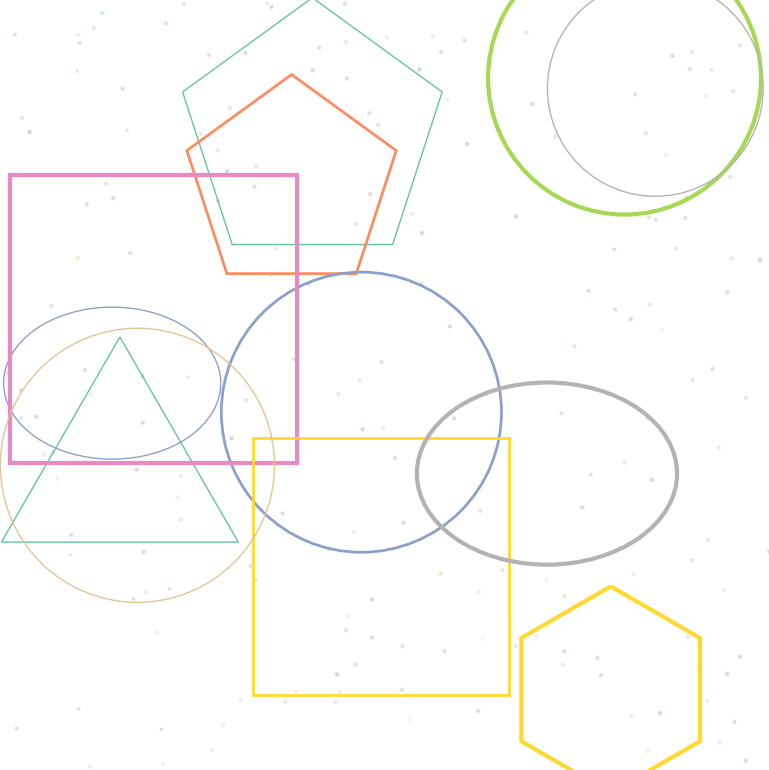[{"shape": "triangle", "thickness": 0.5, "radius": 0.89, "center": [0.156, 0.385]}, {"shape": "pentagon", "thickness": 0.5, "radius": 0.89, "center": [0.406, 0.826]}, {"shape": "pentagon", "thickness": 1, "radius": 0.71, "center": [0.379, 0.76]}, {"shape": "oval", "thickness": 0.5, "radius": 0.71, "center": [0.146, 0.502]}, {"shape": "circle", "thickness": 1, "radius": 0.91, "center": [0.469, 0.465]}, {"shape": "square", "thickness": 1.5, "radius": 0.93, "center": [0.199, 0.586]}, {"shape": "circle", "thickness": 1.5, "radius": 0.89, "center": [0.811, 0.899]}, {"shape": "square", "thickness": 1, "radius": 0.83, "center": [0.495, 0.264]}, {"shape": "hexagon", "thickness": 1.5, "radius": 0.67, "center": [0.793, 0.104]}, {"shape": "circle", "thickness": 0.5, "radius": 0.89, "center": [0.178, 0.396]}, {"shape": "circle", "thickness": 0.5, "radius": 0.7, "center": [0.851, 0.885]}, {"shape": "oval", "thickness": 1.5, "radius": 0.84, "center": [0.71, 0.385]}]